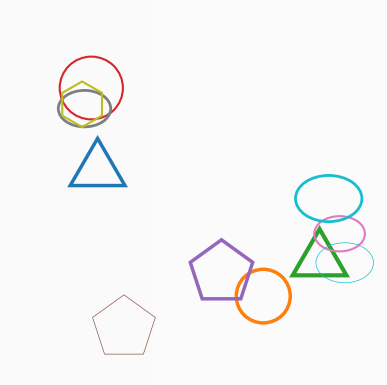[{"shape": "triangle", "thickness": 2.5, "radius": 0.41, "center": [0.252, 0.559]}, {"shape": "circle", "thickness": 2.5, "radius": 0.35, "center": [0.679, 0.231]}, {"shape": "triangle", "thickness": 3, "radius": 0.4, "center": [0.825, 0.325]}, {"shape": "circle", "thickness": 1.5, "radius": 0.41, "center": [0.236, 0.771]}, {"shape": "pentagon", "thickness": 2.5, "radius": 0.42, "center": [0.572, 0.292]}, {"shape": "pentagon", "thickness": 0.5, "radius": 0.43, "center": [0.32, 0.149]}, {"shape": "oval", "thickness": 1.5, "radius": 0.33, "center": [0.876, 0.393]}, {"shape": "oval", "thickness": 2, "radius": 0.34, "center": [0.218, 0.718]}, {"shape": "hexagon", "thickness": 1.5, "radius": 0.3, "center": [0.212, 0.729]}, {"shape": "oval", "thickness": 0.5, "radius": 0.37, "center": [0.89, 0.318]}, {"shape": "oval", "thickness": 2, "radius": 0.43, "center": [0.848, 0.484]}]